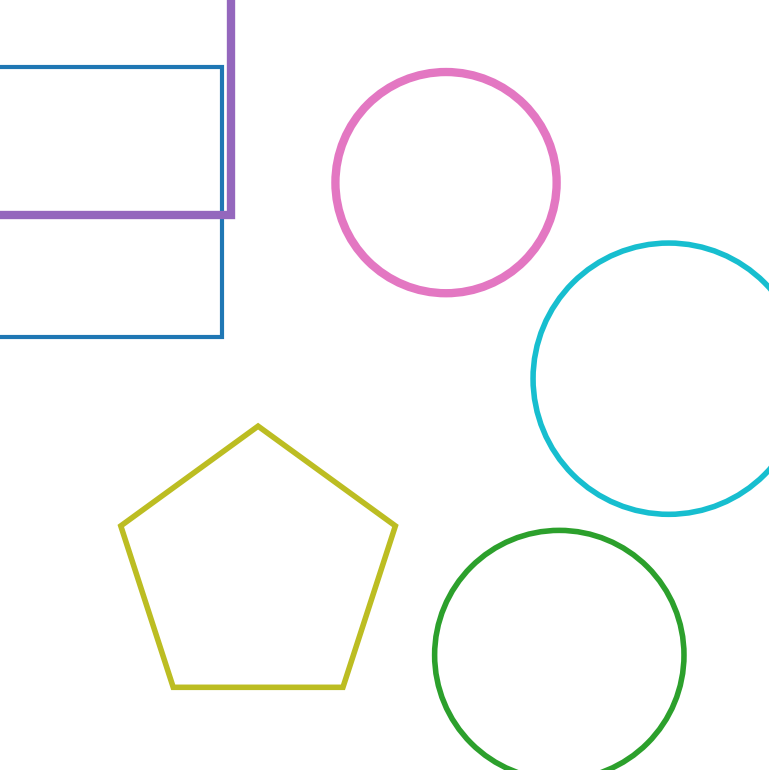[{"shape": "square", "thickness": 1.5, "radius": 0.88, "center": [0.112, 0.738]}, {"shape": "circle", "thickness": 2, "radius": 0.81, "center": [0.726, 0.149]}, {"shape": "square", "thickness": 3, "radius": 0.86, "center": [0.128, 0.893]}, {"shape": "circle", "thickness": 3, "radius": 0.72, "center": [0.579, 0.763]}, {"shape": "pentagon", "thickness": 2, "radius": 0.94, "center": [0.335, 0.259]}, {"shape": "circle", "thickness": 2, "radius": 0.88, "center": [0.868, 0.508]}]